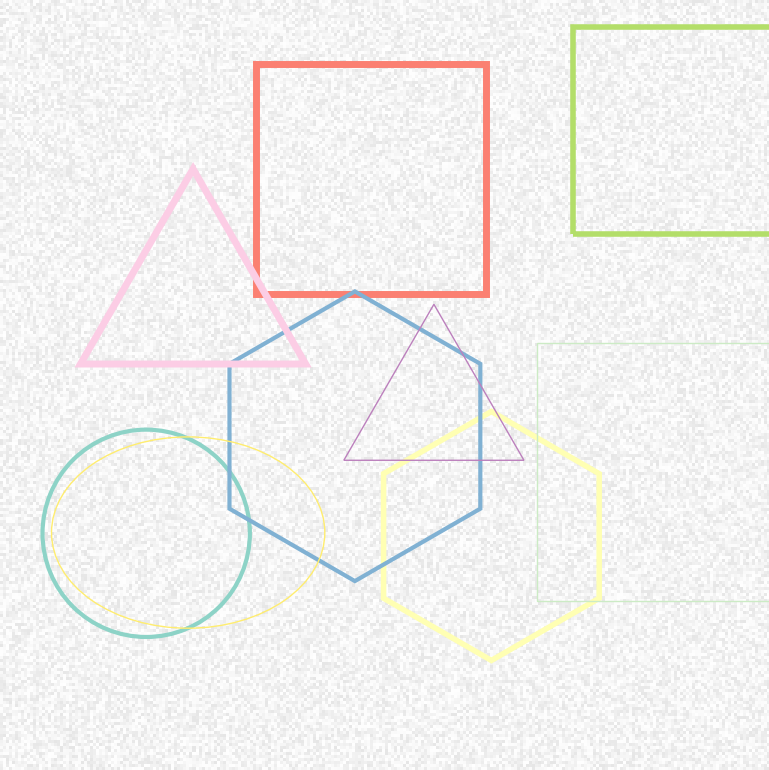[{"shape": "circle", "thickness": 1.5, "radius": 0.67, "center": [0.19, 0.307]}, {"shape": "hexagon", "thickness": 2, "radius": 0.81, "center": [0.638, 0.304]}, {"shape": "square", "thickness": 2.5, "radius": 0.75, "center": [0.482, 0.768]}, {"shape": "hexagon", "thickness": 1.5, "radius": 0.94, "center": [0.461, 0.433]}, {"shape": "square", "thickness": 2, "radius": 0.67, "center": [0.878, 0.831]}, {"shape": "triangle", "thickness": 2.5, "radius": 0.84, "center": [0.251, 0.612]}, {"shape": "triangle", "thickness": 0.5, "radius": 0.68, "center": [0.564, 0.47]}, {"shape": "square", "thickness": 0.5, "radius": 0.84, "center": [0.864, 0.387]}, {"shape": "oval", "thickness": 0.5, "radius": 0.89, "center": [0.244, 0.308]}]